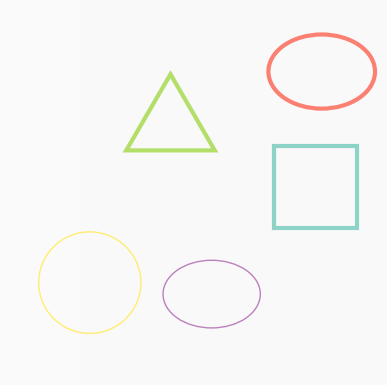[{"shape": "square", "thickness": 3, "radius": 0.53, "center": [0.815, 0.514]}, {"shape": "oval", "thickness": 3, "radius": 0.69, "center": [0.83, 0.814]}, {"shape": "triangle", "thickness": 3, "radius": 0.66, "center": [0.44, 0.675]}, {"shape": "oval", "thickness": 1, "radius": 0.63, "center": [0.546, 0.236]}, {"shape": "circle", "thickness": 1, "radius": 0.66, "center": [0.232, 0.266]}]